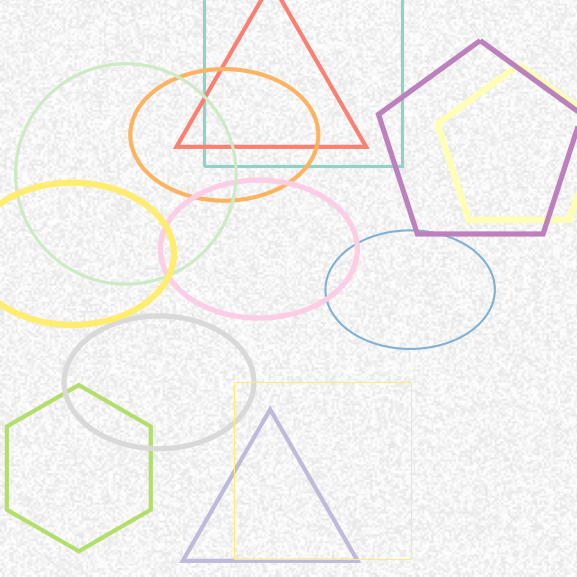[{"shape": "square", "thickness": 1.5, "radius": 0.86, "center": [0.525, 0.883]}, {"shape": "pentagon", "thickness": 3, "radius": 0.74, "center": [0.899, 0.739]}, {"shape": "triangle", "thickness": 2, "radius": 0.87, "center": [0.468, 0.115]}, {"shape": "triangle", "thickness": 2, "radius": 0.95, "center": [0.47, 0.84]}, {"shape": "oval", "thickness": 1, "radius": 0.73, "center": [0.71, 0.498]}, {"shape": "oval", "thickness": 2, "radius": 0.81, "center": [0.388, 0.766]}, {"shape": "hexagon", "thickness": 2, "radius": 0.72, "center": [0.136, 0.189]}, {"shape": "oval", "thickness": 2.5, "radius": 0.85, "center": [0.448, 0.568]}, {"shape": "oval", "thickness": 2.5, "radius": 0.82, "center": [0.275, 0.337]}, {"shape": "pentagon", "thickness": 2.5, "radius": 0.93, "center": [0.832, 0.744]}, {"shape": "circle", "thickness": 1.5, "radius": 0.95, "center": [0.218, 0.698]}, {"shape": "square", "thickness": 0.5, "radius": 0.77, "center": [0.558, 0.185]}, {"shape": "oval", "thickness": 3, "radius": 0.88, "center": [0.125, 0.56]}]